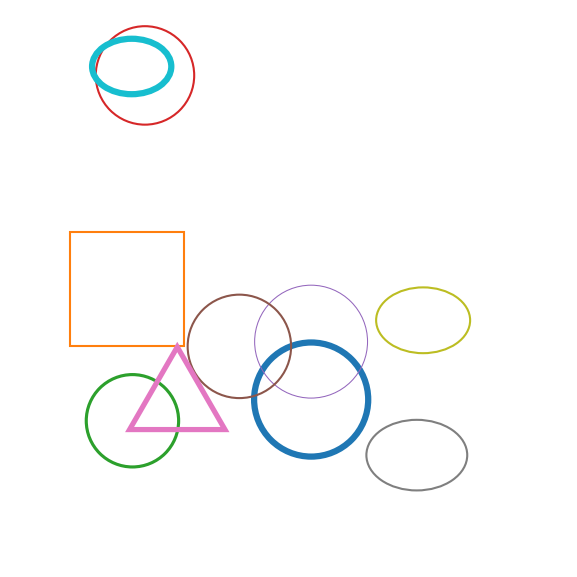[{"shape": "circle", "thickness": 3, "radius": 0.49, "center": [0.539, 0.307]}, {"shape": "square", "thickness": 1, "radius": 0.49, "center": [0.22, 0.499]}, {"shape": "circle", "thickness": 1.5, "radius": 0.4, "center": [0.229, 0.271]}, {"shape": "circle", "thickness": 1, "radius": 0.43, "center": [0.251, 0.869]}, {"shape": "circle", "thickness": 0.5, "radius": 0.49, "center": [0.539, 0.408]}, {"shape": "circle", "thickness": 1, "radius": 0.45, "center": [0.415, 0.399]}, {"shape": "triangle", "thickness": 2.5, "radius": 0.48, "center": [0.307, 0.303]}, {"shape": "oval", "thickness": 1, "radius": 0.44, "center": [0.722, 0.211]}, {"shape": "oval", "thickness": 1, "radius": 0.41, "center": [0.733, 0.445]}, {"shape": "oval", "thickness": 3, "radius": 0.34, "center": [0.228, 0.884]}]